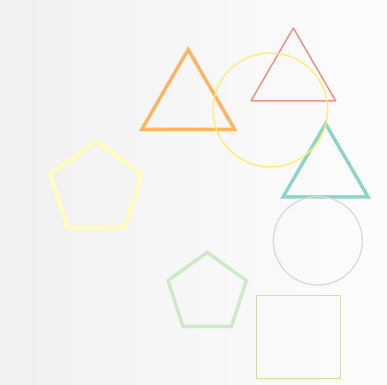[{"shape": "triangle", "thickness": 2.5, "radius": 0.63, "center": [0.84, 0.552]}, {"shape": "pentagon", "thickness": 2.5, "radius": 0.62, "center": [0.248, 0.508]}, {"shape": "triangle", "thickness": 1, "radius": 0.63, "center": [0.757, 0.801]}, {"shape": "triangle", "thickness": 2.5, "radius": 0.69, "center": [0.486, 0.733]}, {"shape": "square", "thickness": 0.5, "radius": 0.54, "center": [0.769, 0.126]}, {"shape": "circle", "thickness": 1, "radius": 0.57, "center": [0.82, 0.375]}, {"shape": "pentagon", "thickness": 2.5, "radius": 0.53, "center": [0.535, 0.238]}, {"shape": "circle", "thickness": 1, "radius": 0.74, "center": [0.698, 0.714]}]